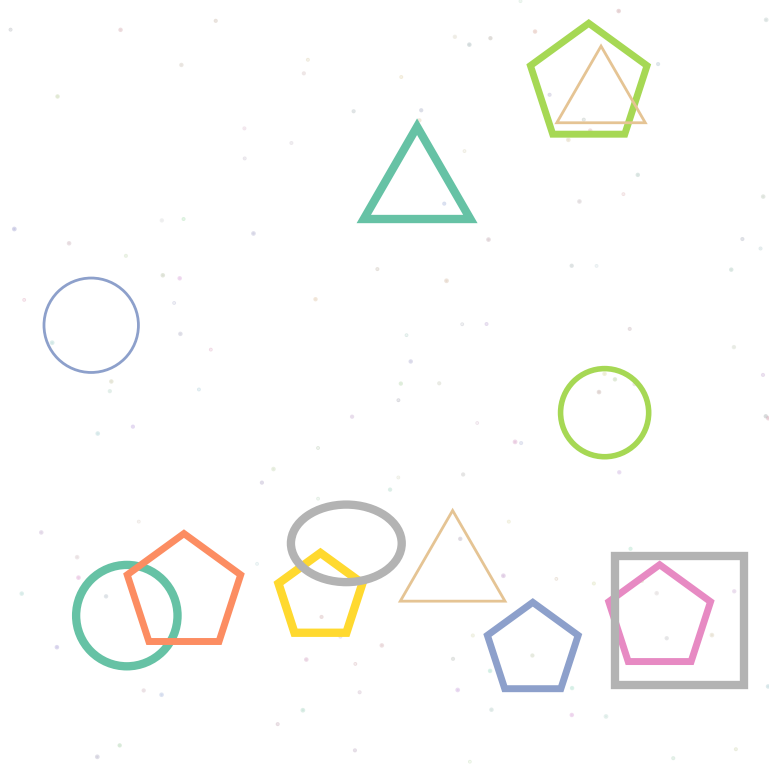[{"shape": "triangle", "thickness": 3, "radius": 0.4, "center": [0.542, 0.756]}, {"shape": "circle", "thickness": 3, "radius": 0.33, "center": [0.165, 0.2]}, {"shape": "pentagon", "thickness": 2.5, "radius": 0.39, "center": [0.239, 0.23]}, {"shape": "pentagon", "thickness": 2.5, "radius": 0.31, "center": [0.692, 0.156]}, {"shape": "circle", "thickness": 1, "radius": 0.31, "center": [0.118, 0.578]}, {"shape": "pentagon", "thickness": 2.5, "radius": 0.35, "center": [0.857, 0.197]}, {"shape": "circle", "thickness": 2, "radius": 0.29, "center": [0.785, 0.464]}, {"shape": "pentagon", "thickness": 2.5, "radius": 0.4, "center": [0.765, 0.89]}, {"shape": "pentagon", "thickness": 3, "radius": 0.29, "center": [0.416, 0.225]}, {"shape": "triangle", "thickness": 1, "radius": 0.33, "center": [0.781, 0.874]}, {"shape": "triangle", "thickness": 1, "radius": 0.39, "center": [0.588, 0.259]}, {"shape": "square", "thickness": 3, "radius": 0.42, "center": [0.883, 0.194]}, {"shape": "oval", "thickness": 3, "radius": 0.36, "center": [0.45, 0.294]}]